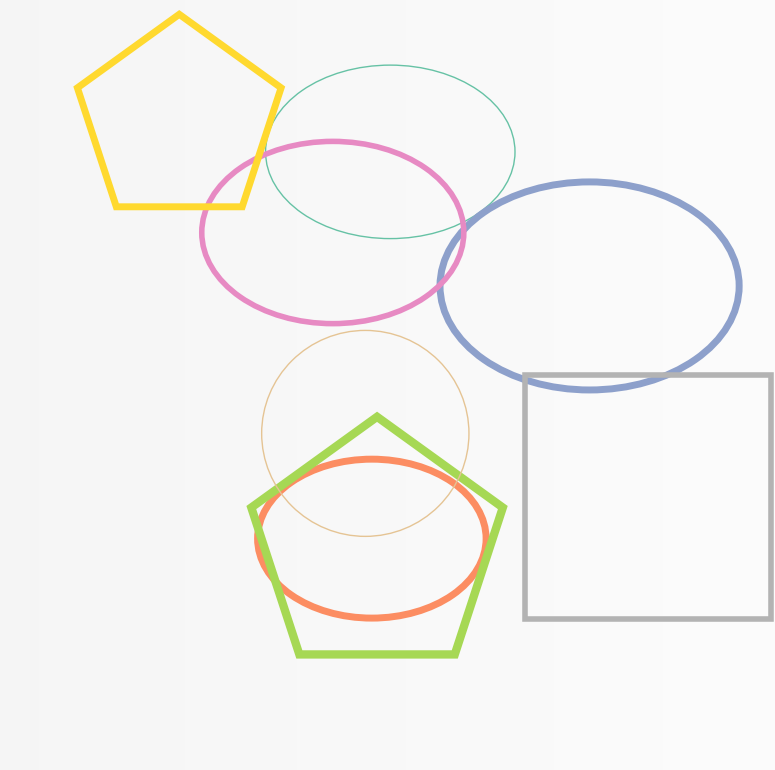[{"shape": "oval", "thickness": 0.5, "radius": 0.8, "center": [0.504, 0.803]}, {"shape": "oval", "thickness": 2.5, "radius": 0.74, "center": [0.48, 0.3]}, {"shape": "oval", "thickness": 2.5, "radius": 0.96, "center": [0.761, 0.629]}, {"shape": "oval", "thickness": 2, "radius": 0.85, "center": [0.429, 0.698]}, {"shape": "pentagon", "thickness": 3, "radius": 0.85, "center": [0.487, 0.288]}, {"shape": "pentagon", "thickness": 2.5, "radius": 0.69, "center": [0.231, 0.843]}, {"shape": "circle", "thickness": 0.5, "radius": 0.67, "center": [0.471, 0.437]}, {"shape": "square", "thickness": 2, "radius": 0.79, "center": [0.837, 0.355]}]